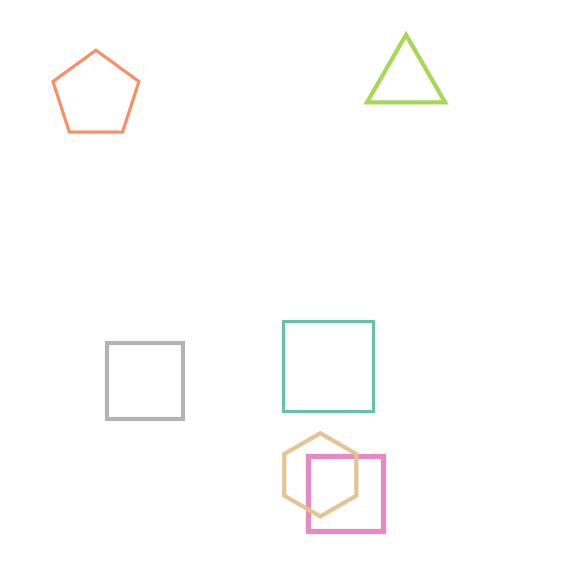[{"shape": "square", "thickness": 1.5, "radius": 0.39, "center": [0.568, 0.366]}, {"shape": "pentagon", "thickness": 1.5, "radius": 0.39, "center": [0.166, 0.834]}, {"shape": "square", "thickness": 2.5, "radius": 0.32, "center": [0.598, 0.144]}, {"shape": "triangle", "thickness": 2, "radius": 0.39, "center": [0.703, 0.861]}, {"shape": "hexagon", "thickness": 2, "radius": 0.36, "center": [0.555, 0.177]}, {"shape": "square", "thickness": 2, "radius": 0.33, "center": [0.251, 0.339]}]